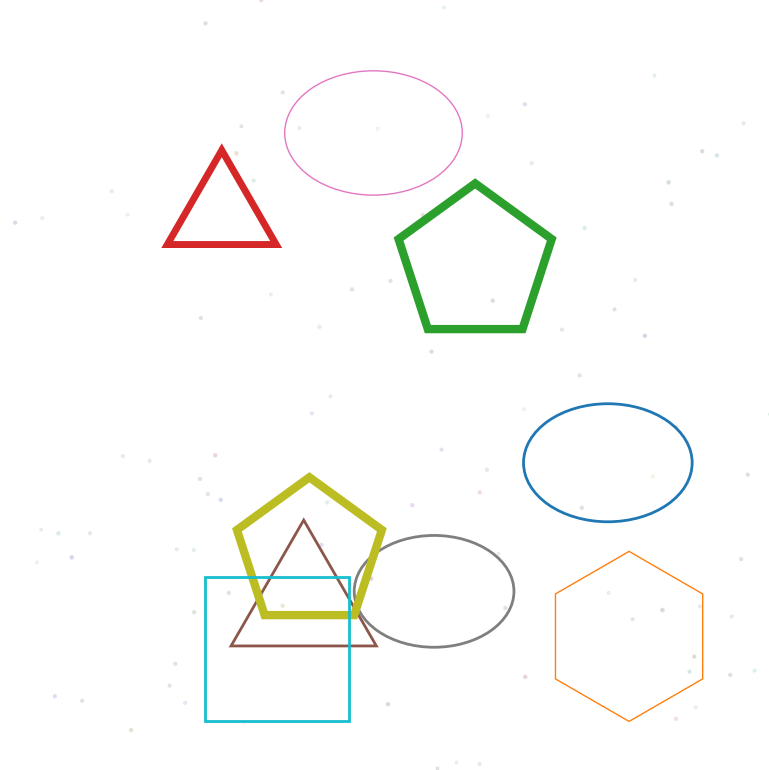[{"shape": "oval", "thickness": 1, "radius": 0.55, "center": [0.789, 0.399]}, {"shape": "hexagon", "thickness": 0.5, "radius": 0.55, "center": [0.817, 0.174]}, {"shape": "pentagon", "thickness": 3, "radius": 0.52, "center": [0.617, 0.657]}, {"shape": "triangle", "thickness": 2.5, "radius": 0.41, "center": [0.288, 0.723]}, {"shape": "triangle", "thickness": 1, "radius": 0.54, "center": [0.394, 0.216]}, {"shape": "oval", "thickness": 0.5, "radius": 0.58, "center": [0.485, 0.827]}, {"shape": "oval", "thickness": 1, "radius": 0.52, "center": [0.564, 0.232]}, {"shape": "pentagon", "thickness": 3, "radius": 0.49, "center": [0.402, 0.281]}, {"shape": "square", "thickness": 1, "radius": 0.47, "center": [0.36, 0.158]}]